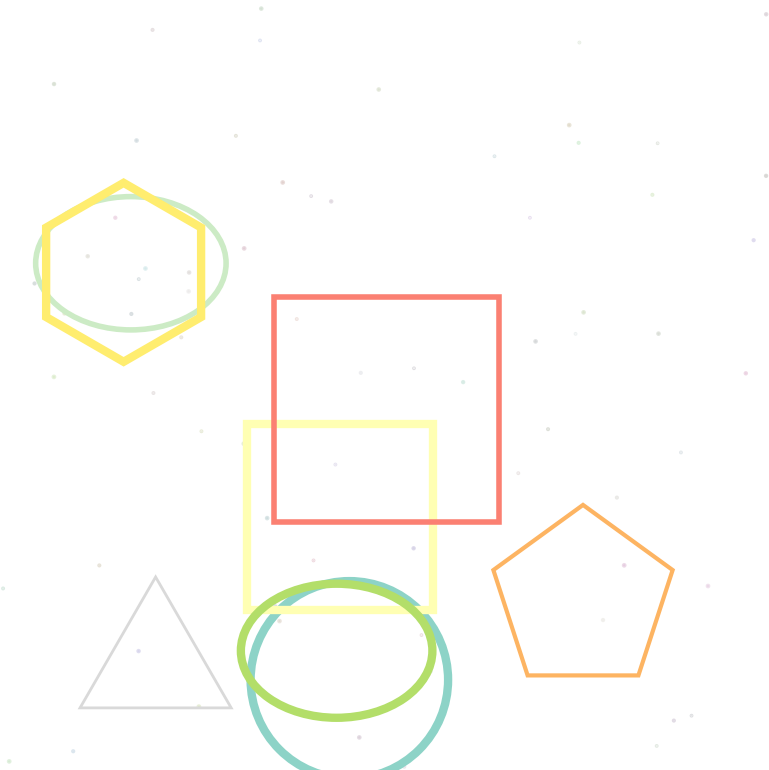[{"shape": "circle", "thickness": 3, "radius": 0.64, "center": [0.454, 0.117]}, {"shape": "square", "thickness": 3, "radius": 0.6, "center": [0.442, 0.328]}, {"shape": "square", "thickness": 2, "radius": 0.73, "center": [0.502, 0.468]}, {"shape": "pentagon", "thickness": 1.5, "radius": 0.61, "center": [0.757, 0.222]}, {"shape": "oval", "thickness": 3, "radius": 0.62, "center": [0.437, 0.155]}, {"shape": "triangle", "thickness": 1, "radius": 0.57, "center": [0.202, 0.137]}, {"shape": "oval", "thickness": 2, "radius": 0.62, "center": [0.17, 0.658]}, {"shape": "hexagon", "thickness": 3, "radius": 0.58, "center": [0.161, 0.646]}]